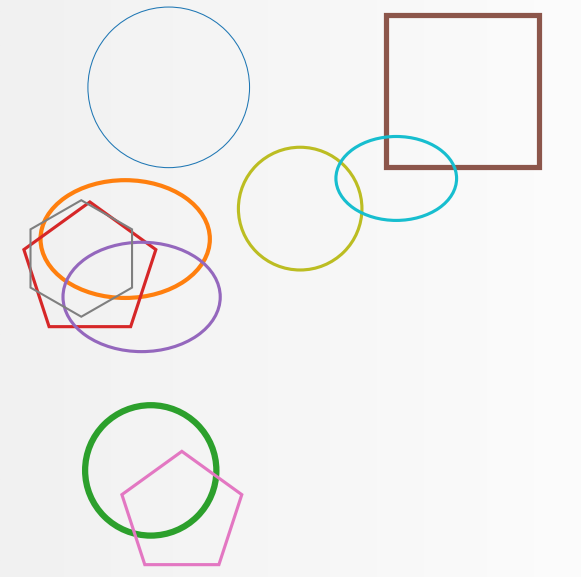[{"shape": "circle", "thickness": 0.5, "radius": 0.7, "center": [0.29, 0.848]}, {"shape": "oval", "thickness": 2, "radius": 0.73, "center": [0.215, 0.585]}, {"shape": "circle", "thickness": 3, "radius": 0.56, "center": [0.259, 0.185]}, {"shape": "pentagon", "thickness": 1.5, "radius": 0.6, "center": [0.155, 0.53]}, {"shape": "oval", "thickness": 1.5, "radius": 0.68, "center": [0.244, 0.485]}, {"shape": "square", "thickness": 2.5, "radius": 0.66, "center": [0.795, 0.841]}, {"shape": "pentagon", "thickness": 1.5, "radius": 0.54, "center": [0.313, 0.109]}, {"shape": "hexagon", "thickness": 1, "radius": 0.5, "center": [0.14, 0.552]}, {"shape": "circle", "thickness": 1.5, "radius": 0.53, "center": [0.516, 0.638]}, {"shape": "oval", "thickness": 1.5, "radius": 0.52, "center": [0.682, 0.69]}]